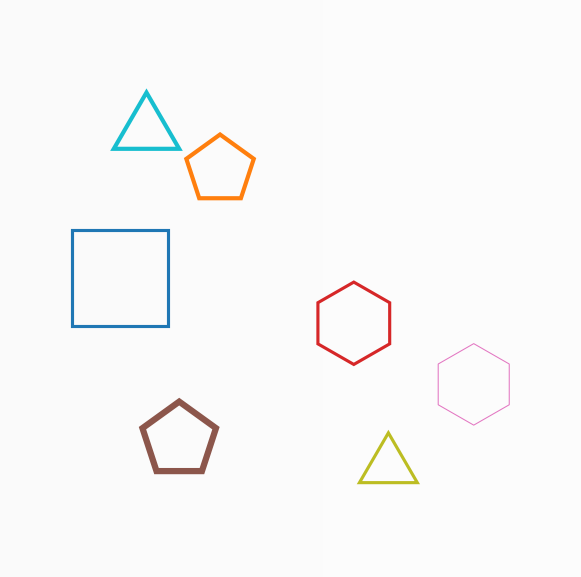[{"shape": "square", "thickness": 1.5, "radius": 0.41, "center": [0.206, 0.518]}, {"shape": "pentagon", "thickness": 2, "radius": 0.31, "center": [0.379, 0.705]}, {"shape": "hexagon", "thickness": 1.5, "radius": 0.36, "center": [0.609, 0.439]}, {"shape": "pentagon", "thickness": 3, "radius": 0.33, "center": [0.308, 0.237]}, {"shape": "hexagon", "thickness": 0.5, "radius": 0.35, "center": [0.815, 0.334]}, {"shape": "triangle", "thickness": 1.5, "radius": 0.29, "center": [0.668, 0.192]}, {"shape": "triangle", "thickness": 2, "radius": 0.32, "center": [0.252, 0.774]}]